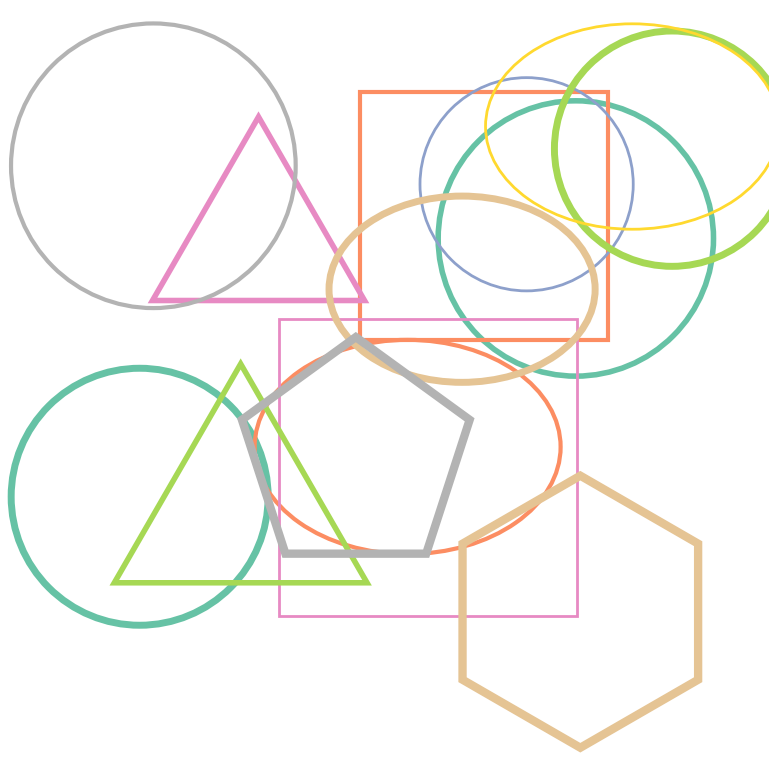[{"shape": "circle", "thickness": 2, "radius": 0.89, "center": [0.748, 0.69]}, {"shape": "circle", "thickness": 2.5, "radius": 0.83, "center": [0.181, 0.355]}, {"shape": "square", "thickness": 1.5, "radius": 0.8, "center": [0.628, 0.719]}, {"shape": "oval", "thickness": 1.5, "radius": 0.99, "center": [0.529, 0.42]}, {"shape": "circle", "thickness": 1, "radius": 0.69, "center": [0.684, 0.761]}, {"shape": "triangle", "thickness": 2, "radius": 0.79, "center": [0.336, 0.689]}, {"shape": "square", "thickness": 1, "radius": 0.97, "center": [0.556, 0.393]}, {"shape": "circle", "thickness": 2.5, "radius": 0.76, "center": [0.873, 0.807]}, {"shape": "triangle", "thickness": 2, "radius": 0.95, "center": [0.313, 0.338]}, {"shape": "oval", "thickness": 1, "radius": 0.95, "center": [0.821, 0.836]}, {"shape": "oval", "thickness": 2.5, "radius": 0.86, "center": [0.6, 0.624]}, {"shape": "hexagon", "thickness": 3, "radius": 0.88, "center": [0.754, 0.206]}, {"shape": "circle", "thickness": 1.5, "radius": 0.92, "center": [0.199, 0.785]}, {"shape": "pentagon", "thickness": 3, "radius": 0.78, "center": [0.462, 0.407]}]